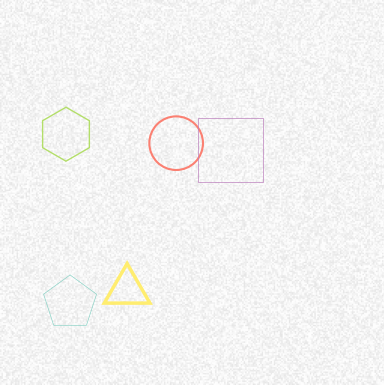[{"shape": "pentagon", "thickness": 0.5, "radius": 0.36, "center": [0.182, 0.214]}, {"shape": "circle", "thickness": 1.5, "radius": 0.35, "center": [0.458, 0.628]}, {"shape": "hexagon", "thickness": 1, "radius": 0.35, "center": [0.171, 0.651]}, {"shape": "square", "thickness": 0.5, "radius": 0.42, "center": [0.598, 0.61]}, {"shape": "triangle", "thickness": 2.5, "radius": 0.34, "center": [0.33, 0.247]}]